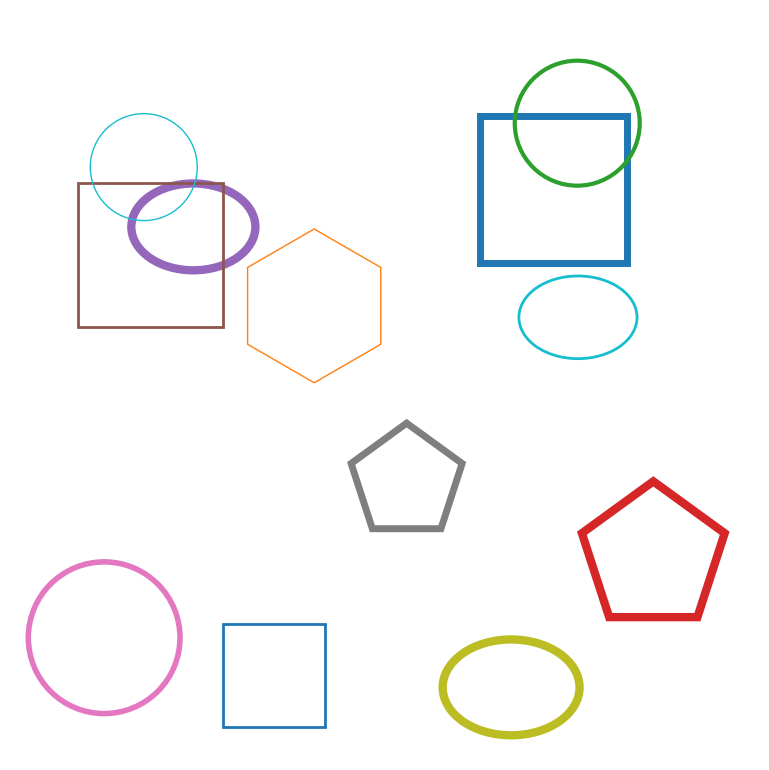[{"shape": "square", "thickness": 2.5, "radius": 0.48, "center": [0.718, 0.754]}, {"shape": "square", "thickness": 1, "radius": 0.33, "center": [0.356, 0.123]}, {"shape": "hexagon", "thickness": 0.5, "radius": 0.5, "center": [0.408, 0.603]}, {"shape": "circle", "thickness": 1.5, "radius": 0.41, "center": [0.75, 0.84]}, {"shape": "pentagon", "thickness": 3, "radius": 0.49, "center": [0.848, 0.277]}, {"shape": "oval", "thickness": 3, "radius": 0.4, "center": [0.251, 0.705]}, {"shape": "square", "thickness": 1, "radius": 0.47, "center": [0.195, 0.668]}, {"shape": "circle", "thickness": 2, "radius": 0.49, "center": [0.135, 0.172]}, {"shape": "pentagon", "thickness": 2.5, "radius": 0.38, "center": [0.528, 0.375]}, {"shape": "oval", "thickness": 3, "radius": 0.44, "center": [0.664, 0.107]}, {"shape": "oval", "thickness": 1, "radius": 0.38, "center": [0.751, 0.588]}, {"shape": "circle", "thickness": 0.5, "radius": 0.35, "center": [0.187, 0.783]}]